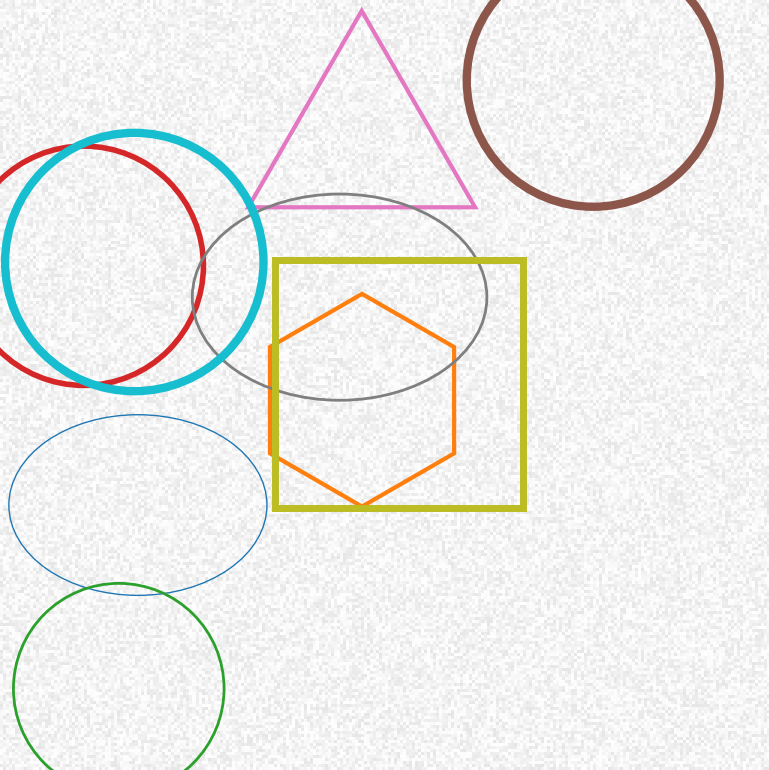[{"shape": "oval", "thickness": 0.5, "radius": 0.84, "center": [0.179, 0.344]}, {"shape": "hexagon", "thickness": 1.5, "radius": 0.69, "center": [0.47, 0.48]}, {"shape": "circle", "thickness": 1, "radius": 0.68, "center": [0.154, 0.106]}, {"shape": "circle", "thickness": 2, "radius": 0.78, "center": [0.109, 0.655]}, {"shape": "circle", "thickness": 3, "radius": 0.82, "center": [0.77, 0.896]}, {"shape": "triangle", "thickness": 1.5, "radius": 0.85, "center": [0.47, 0.816]}, {"shape": "oval", "thickness": 1, "radius": 0.96, "center": [0.441, 0.614]}, {"shape": "square", "thickness": 2.5, "radius": 0.81, "center": [0.518, 0.502]}, {"shape": "circle", "thickness": 3, "radius": 0.84, "center": [0.174, 0.66]}]